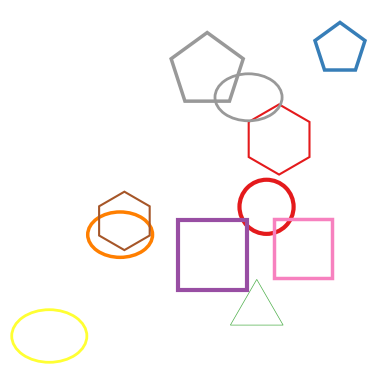[{"shape": "circle", "thickness": 3, "radius": 0.35, "center": [0.692, 0.463]}, {"shape": "hexagon", "thickness": 1.5, "radius": 0.46, "center": [0.725, 0.638]}, {"shape": "pentagon", "thickness": 2.5, "radius": 0.34, "center": [0.883, 0.873]}, {"shape": "triangle", "thickness": 0.5, "radius": 0.4, "center": [0.667, 0.195]}, {"shape": "square", "thickness": 3, "radius": 0.45, "center": [0.552, 0.338]}, {"shape": "oval", "thickness": 2.5, "radius": 0.42, "center": [0.312, 0.39]}, {"shape": "oval", "thickness": 2, "radius": 0.49, "center": [0.128, 0.127]}, {"shape": "hexagon", "thickness": 1.5, "radius": 0.38, "center": [0.323, 0.426]}, {"shape": "square", "thickness": 2.5, "radius": 0.38, "center": [0.787, 0.355]}, {"shape": "pentagon", "thickness": 2.5, "radius": 0.49, "center": [0.538, 0.817]}, {"shape": "oval", "thickness": 2, "radius": 0.44, "center": [0.646, 0.747]}]